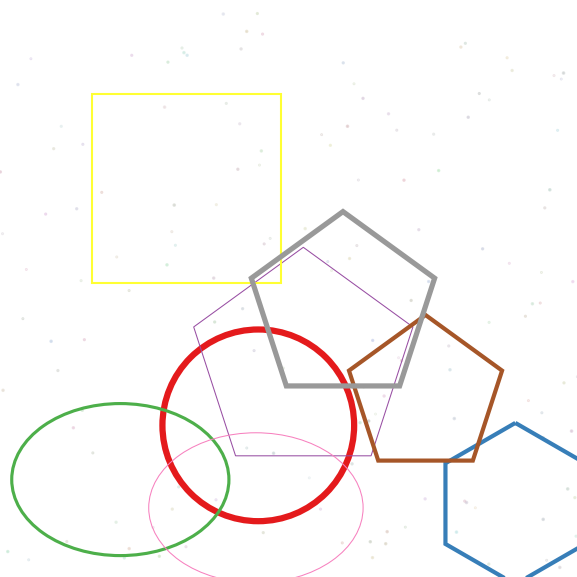[{"shape": "circle", "thickness": 3, "radius": 0.83, "center": [0.447, 0.263]}, {"shape": "hexagon", "thickness": 2, "radius": 0.7, "center": [0.892, 0.127]}, {"shape": "oval", "thickness": 1.5, "radius": 0.94, "center": [0.208, 0.169]}, {"shape": "pentagon", "thickness": 0.5, "radius": 1.0, "center": [0.525, 0.371]}, {"shape": "square", "thickness": 1, "radius": 0.82, "center": [0.323, 0.673]}, {"shape": "pentagon", "thickness": 2, "radius": 0.7, "center": [0.737, 0.314]}, {"shape": "oval", "thickness": 0.5, "radius": 0.93, "center": [0.443, 0.12]}, {"shape": "pentagon", "thickness": 2.5, "radius": 0.83, "center": [0.594, 0.466]}]